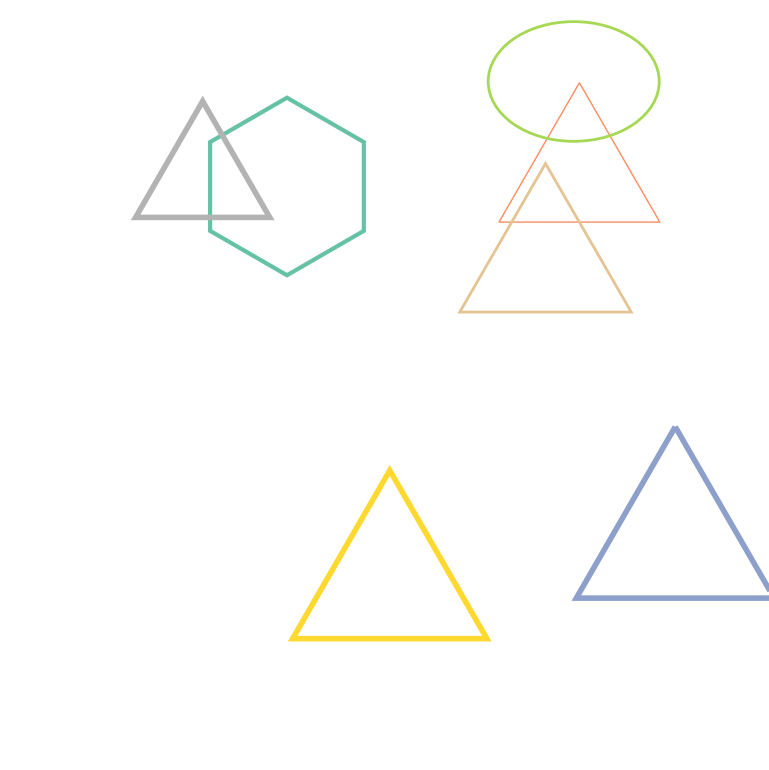[{"shape": "hexagon", "thickness": 1.5, "radius": 0.58, "center": [0.373, 0.758]}, {"shape": "triangle", "thickness": 0.5, "radius": 0.6, "center": [0.752, 0.772]}, {"shape": "triangle", "thickness": 2, "radius": 0.74, "center": [0.877, 0.297]}, {"shape": "oval", "thickness": 1, "radius": 0.56, "center": [0.745, 0.894]}, {"shape": "triangle", "thickness": 2, "radius": 0.73, "center": [0.506, 0.243]}, {"shape": "triangle", "thickness": 1, "radius": 0.64, "center": [0.708, 0.659]}, {"shape": "triangle", "thickness": 2, "radius": 0.5, "center": [0.263, 0.768]}]